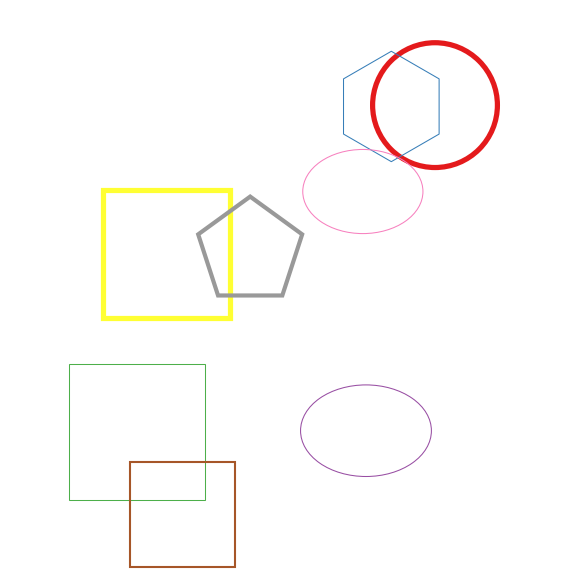[{"shape": "circle", "thickness": 2.5, "radius": 0.54, "center": [0.753, 0.817]}, {"shape": "hexagon", "thickness": 0.5, "radius": 0.48, "center": [0.678, 0.815]}, {"shape": "square", "thickness": 0.5, "radius": 0.59, "center": [0.237, 0.251]}, {"shape": "oval", "thickness": 0.5, "radius": 0.57, "center": [0.634, 0.253]}, {"shape": "square", "thickness": 2.5, "radius": 0.55, "center": [0.288, 0.559]}, {"shape": "square", "thickness": 1, "radius": 0.45, "center": [0.316, 0.108]}, {"shape": "oval", "thickness": 0.5, "radius": 0.52, "center": [0.628, 0.667]}, {"shape": "pentagon", "thickness": 2, "radius": 0.47, "center": [0.433, 0.564]}]